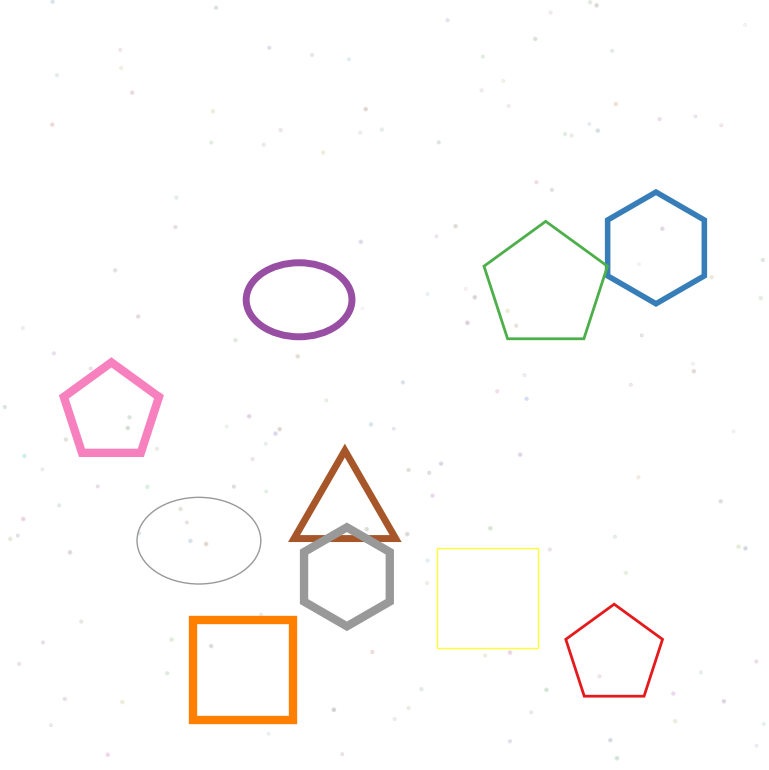[{"shape": "pentagon", "thickness": 1, "radius": 0.33, "center": [0.798, 0.149]}, {"shape": "hexagon", "thickness": 2, "radius": 0.36, "center": [0.852, 0.678]}, {"shape": "pentagon", "thickness": 1, "radius": 0.42, "center": [0.709, 0.628]}, {"shape": "oval", "thickness": 2.5, "radius": 0.34, "center": [0.388, 0.611]}, {"shape": "square", "thickness": 3, "radius": 0.33, "center": [0.316, 0.13]}, {"shape": "square", "thickness": 0.5, "radius": 0.33, "center": [0.633, 0.223]}, {"shape": "triangle", "thickness": 2.5, "radius": 0.38, "center": [0.448, 0.339]}, {"shape": "pentagon", "thickness": 3, "radius": 0.32, "center": [0.145, 0.464]}, {"shape": "oval", "thickness": 0.5, "radius": 0.4, "center": [0.258, 0.298]}, {"shape": "hexagon", "thickness": 3, "radius": 0.32, "center": [0.451, 0.251]}]